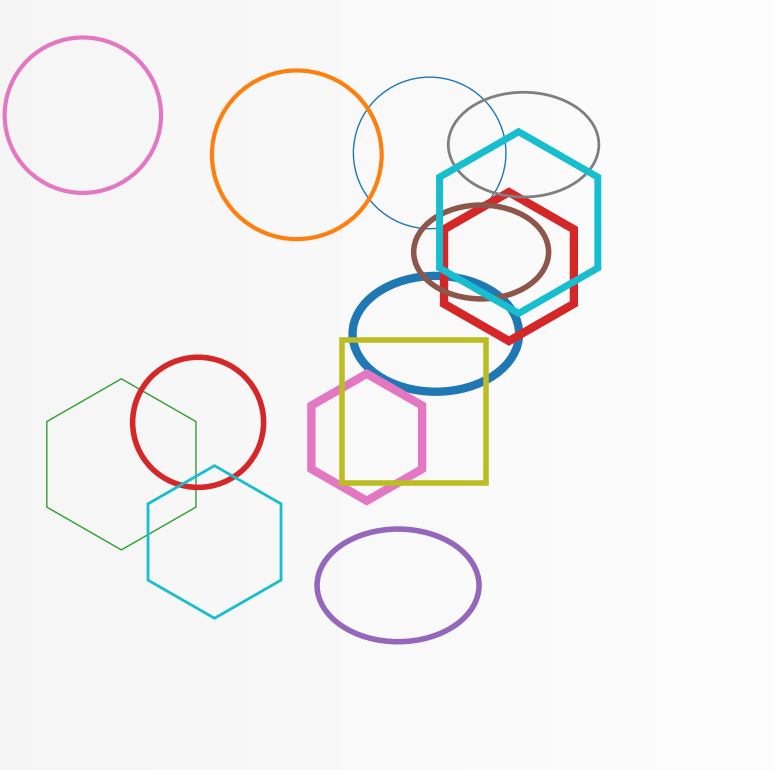[{"shape": "oval", "thickness": 3, "radius": 0.54, "center": [0.562, 0.566]}, {"shape": "circle", "thickness": 0.5, "radius": 0.49, "center": [0.554, 0.801]}, {"shape": "circle", "thickness": 1.5, "radius": 0.55, "center": [0.383, 0.799]}, {"shape": "hexagon", "thickness": 0.5, "radius": 0.56, "center": [0.157, 0.397]}, {"shape": "circle", "thickness": 2, "radius": 0.42, "center": [0.256, 0.452]}, {"shape": "hexagon", "thickness": 3, "radius": 0.48, "center": [0.657, 0.654]}, {"shape": "oval", "thickness": 2, "radius": 0.52, "center": [0.514, 0.24]}, {"shape": "oval", "thickness": 2, "radius": 0.44, "center": [0.621, 0.673]}, {"shape": "hexagon", "thickness": 3, "radius": 0.41, "center": [0.473, 0.432]}, {"shape": "circle", "thickness": 1.5, "radius": 0.5, "center": [0.107, 0.85]}, {"shape": "oval", "thickness": 1, "radius": 0.49, "center": [0.676, 0.812]}, {"shape": "square", "thickness": 2, "radius": 0.46, "center": [0.534, 0.466]}, {"shape": "hexagon", "thickness": 2.5, "radius": 0.59, "center": [0.669, 0.711]}, {"shape": "hexagon", "thickness": 1, "radius": 0.5, "center": [0.277, 0.296]}]